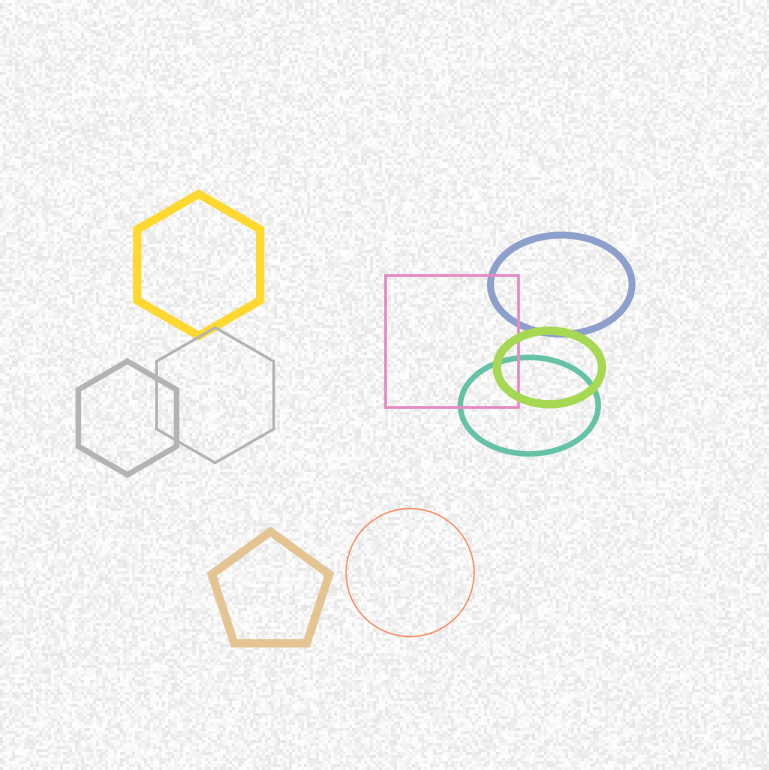[{"shape": "oval", "thickness": 2, "radius": 0.45, "center": [0.687, 0.473]}, {"shape": "circle", "thickness": 0.5, "radius": 0.42, "center": [0.533, 0.256]}, {"shape": "oval", "thickness": 2.5, "radius": 0.46, "center": [0.729, 0.63]}, {"shape": "square", "thickness": 1, "radius": 0.43, "center": [0.586, 0.557]}, {"shape": "oval", "thickness": 3, "radius": 0.34, "center": [0.714, 0.523]}, {"shape": "hexagon", "thickness": 3, "radius": 0.46, "center": [0.258, 0.656]}, {"shape": "pentagon", "thickness": 3, "radius": 0.4, "center": [0.351, 0.229]}, {"shape": "hexagon", "thickness": 2, "radius": 0.37, "center": [0.166, 0.457]}, {"shape": "hexagon", "thickness": 1, "radius": 0.44, "center": [0.279, 0.487]}]